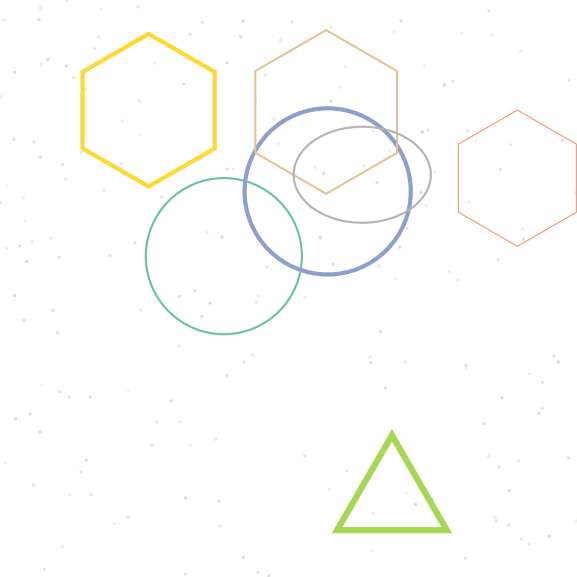[{"shape": "circle", "thickness": 1, "radius": 0.68, "center": [0.388, 0.556]}, {"shape": "hexagon", "thickness": 0.5, "radius": 0.59, "center": [0.896, 0.691]}, {"shape": "circle", "thickness": 2, "radius": 0.72, "center": [0.567, 0.668]}, {"shape": "triangle", "thickness": 3, "radius": 0.55, "center": [0.679, 0.136]}, {"shape": "hexagon", "thickness": 2, "radius": 0.66, "center": [0.257, 0.808]}, {"shape": "hexagon", "thickness": 1, "radius": 0.71, "center": [0.565, 0.805]}, {"shape": "oval", "thickness": 1, "radius": 0.59, "center": [0.627, 0.697]}]